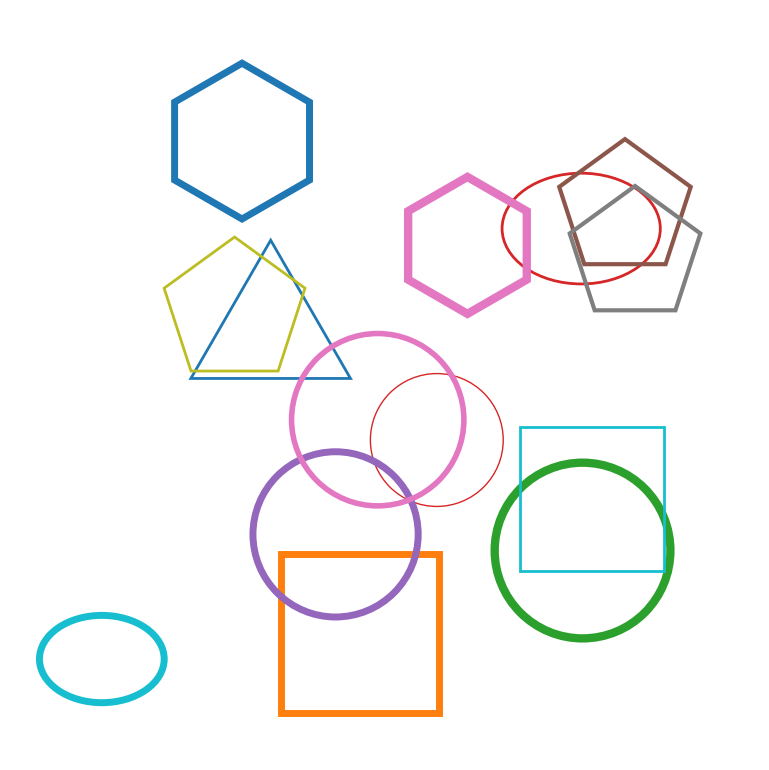[{"shape": "hexagon", "thickness": 2.5, "radius": 0.51, "center": [0.314, 0.817]}, {"shape": "triangle", "thickness": 1, "radius": 0.6, "center": [0.352, 0.568]}, {"shape": "square", "thickness": 2.5, "radius": 0.51, "center": [0.467, 0.177]}, {"shape": "circle", "thickness": 3, "radius": 0.57, "center": [0.757, 0.285]}, {"shape": "circle", "thickness": 0.5, "radius": 0.43, "center": [0.567, 0.429]}, {"shape": "oval", "thickness": 1, "radius": 0.51, "center": [0.755, 0.703]}, {"shape": "circle", "thickness": 2.5, "radius": 0.54, "center": [0.436, 0.306]}, {"shape": "pentagon", "thickness": 1.5, "radius": 0.45, "center": [0.812, 0.73]}, {"shape": "hexagon", "thickness": 3, "radius": 0.44, "center": [0.607, 0.681]}, {"shape": "circle", "thickness": 2, "radius": 0.56, "center": [0.491, 0.455]}, {"shape": "pentagon", "thickness": 1.5, "radius": 0.45, "center": [0.825, 0.669]}, {"shape": "pentagon", "thickness": 1, "radius": 0.48, "center": [0.305, 0.596]}, {"shape": "oval", "thickness": 2.5, "radius": 0.4, "center": [0.132, 0.144]}, {"shape": "square", "thickness": 1, "radius": 0.47, "center": [0.769, 0.352]}]